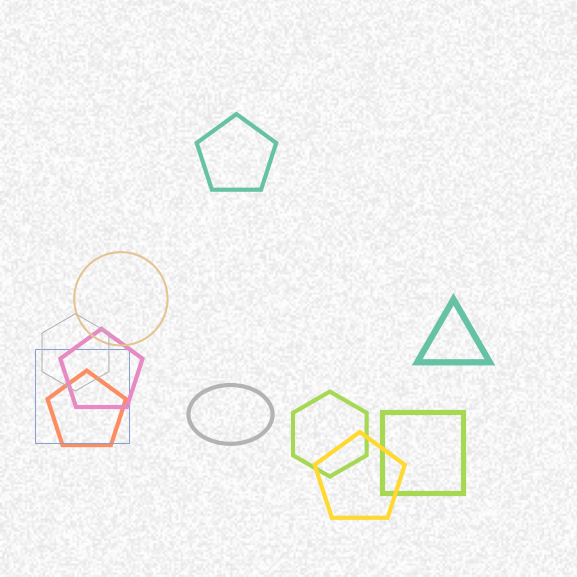[{"shape": "pentagon", "thickness": 2, "radius": 0.36, "center": [0.409, 0.729]}, {"shape": "triangle", "thickness": 3, "radius": 0.36, "center": [0.785, 0.408]}, {"shape": "pentagon", "thickness": 2, "radius": 0.36, "center": [0.15, 0.286]}, {"shape": "square", "thickness": 0.5, "radius": 0.4, "center": [0.142, 0.313]}, {"shape": "pentagon", "thickness": 2, "radius": 0.37, "center": [0.176, 0.355]}, {"shape": "hexagon", "thickness": 2, "radius": 0.37, "center": [0.571, 0.247]}, {"shape": "square", "thickness": 2.5, "radius": 0.35, "center": [0.732, 0.216]}, {"shape": "pentagon", "thickness": 2, "radius": 0.41, "center": [0.623, 0.169]}, {"shape": "circle", "thickness": 1, "radius": 0.4, "center": [0.209, 0.482]}, {"shape": "hexagon", "thickness": 0.5, "radius": 0.33, "center": [0.131, 0.389]}, {"shape": "oval", "thickness": 2, "radius": 0.36, "center": [0.399, 0.282]}]